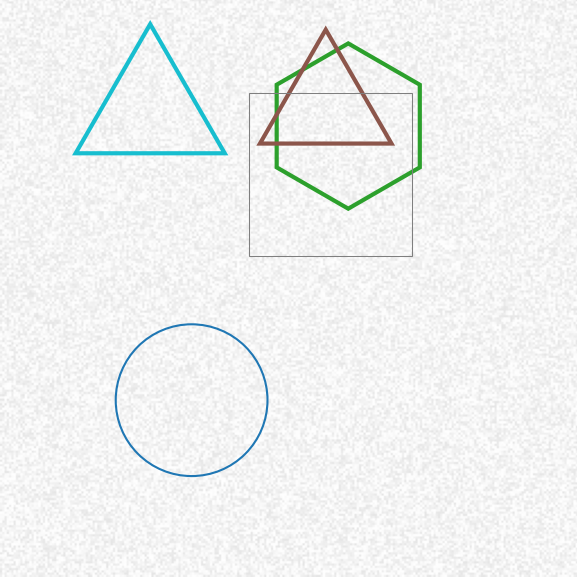[{"shape": "circle", "thickness": 1, "radius": 0.66, "center": [0.332, 0.306]}, {"shape": "hexagon", "thickness": 2, "radius": 0.72, "center": [0.603, 0.781]}, {"shape": "triangle", "thickness": 2, "radius": 0.66, "center": [0.564, 0.816]}, {"shape": "square", "thickness": 0.5, "radius": 0.71, "center": [0.572, 0.696]}, {"shape": "triangle", "thickness": 2, "radius": 0.75, "center": [0.26, 0.808]}]